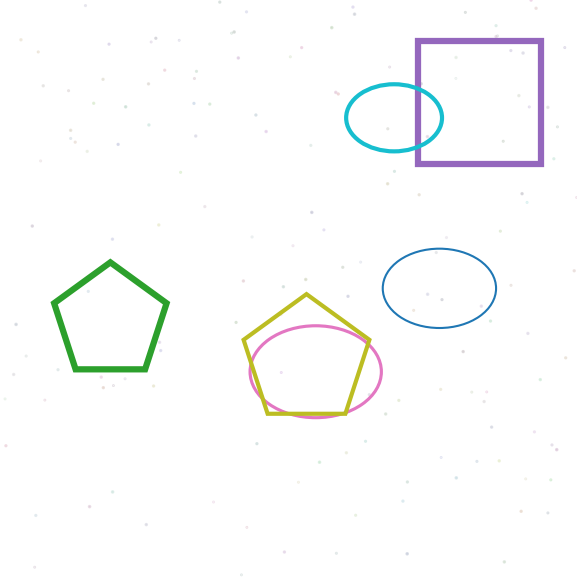[{"shape": "oval", "thickness": 1, "radius": 0.49, "center": [0.761, 0.5]}, {"shape": "pentagon", "thickness": 3, "radius": 0.51, "center": [0.191, 0.442]}, {"shape": "square", "thickness": 3, "radius": 0.53, "center": [0.83, 0.822]}, {"shape": "oval", "thickness": 1.5, "radius": 0.57, "center": [0.547, 0.355]}, {"shape": "pentagon", "thickness": 2, "radius": 0.57, "center": [0.531, 0.375]}, {"shape": "oval", "thickness": 2, "radius": 0.42, "center": [0.682, 0.795]}]